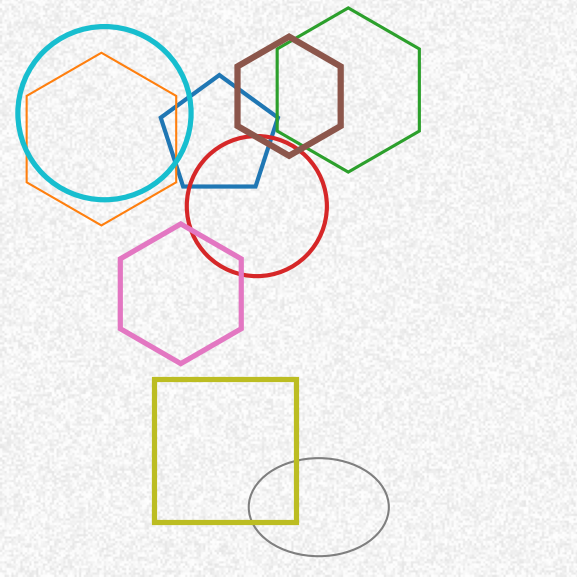[{"shape": "pentagon", "thickness": 2, "radius": 0.53, "center": [0.38, 0.762]}, {"shape": "hexagon", "thickness": 1, "radius": 0.75, "center": [0.176, 0.758]}, {"shape": "hexagon", "thickness": 1.5, "radius": 0.71, "center": [0.603, 0.843]}, {"shape": "circle", "thickness": 2, "radius": 0.61, "center": [0.445, 0.642]}, {"shape": "hexagon", "thickness": 3, "radius": 0.52, "center": [0.501, 0.833]}, {"shape": "hexagon", "thickness": 2.5, "radius": 0.6, "center": [0.313, 0.49]}, {"shape": "oval", "thickness": 1, "radius": 0.61, "center": [0.552, 0.121]}, {"shape": "square", "thickness": 2.5, "radius": 0.62, "center": [0.389, 0.219]}, {"shape": "circle", "thickness": 2.5, "radius": 0.75, "center": [0.181, 0.803]}]